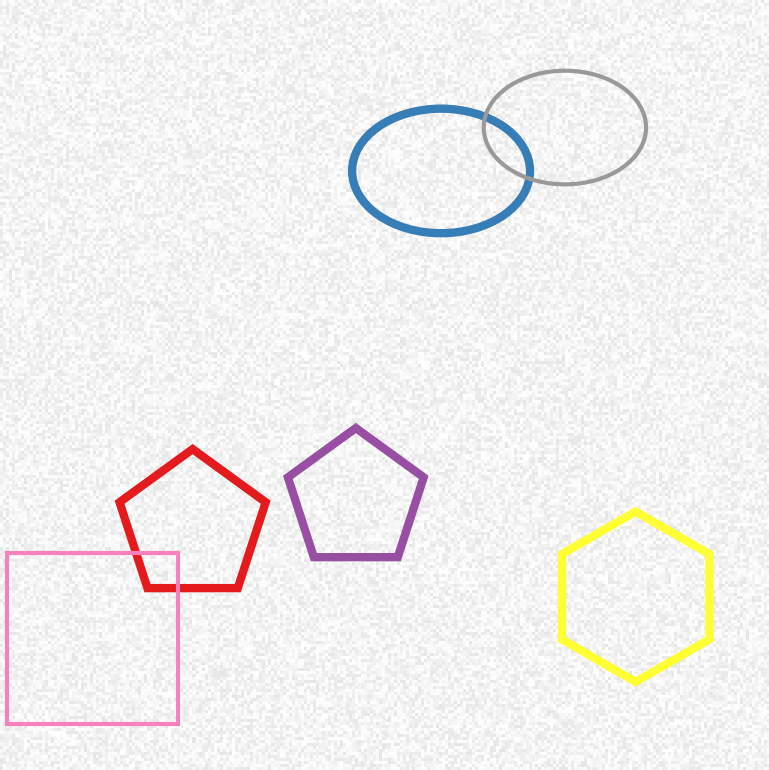[{"shape": "pentagon", "thickness": 3, "radius": 0.5, "center": [0.25, 0.317]}, {"shape": "oval", "thickness": 3, "radius": 0.58, "center": [0.573, 0.778]}, {"shape": "pentagon", "thickness": 3, "radius": 0.46, "center": [0.462, 0.351]}, {"shape": "hexagon", "thickness": 3, "radius": 0.55, "center": [0.826, 0.225]}, {"shape": "square", "thickness": 1.5, "radius": 0.56, "center": [0.12, 0.17]}, {"shape": "oval", "thickness": 1.5, "radius": 0.53, "center": [0.734, 0.834]}]